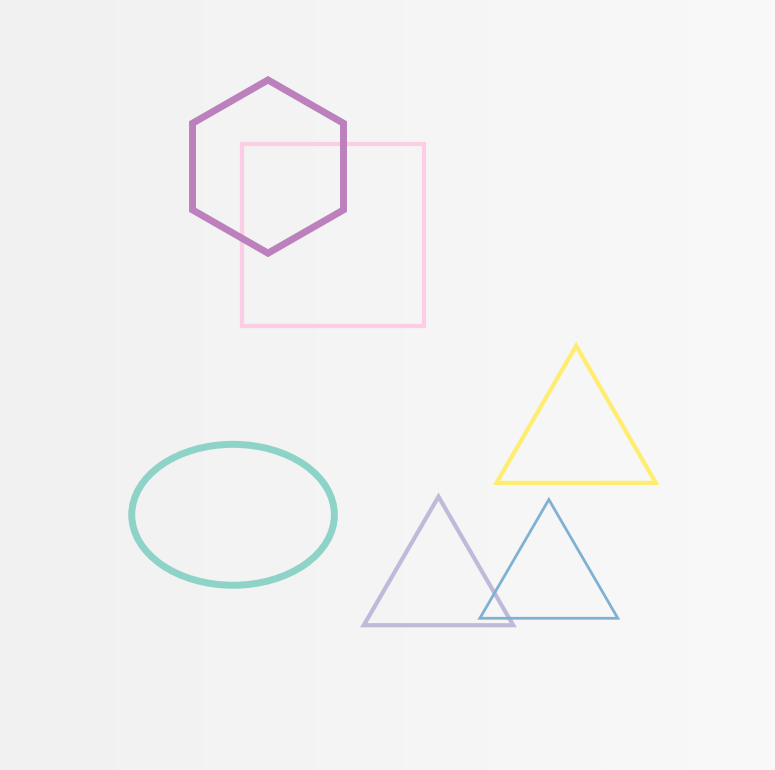[{"shape": "oval", "thickness": 2.5, "radius": 0.65, "center": [0.301, 0.331]}, {"shape": "triangle", "thickness": 1.5, "radius": 0.56, "center": [0.566, 0.244]}, {"shape": "triangle", "thickness": 1, "radius": 0.51, "center": [0.708, 0.248]}, {"shape": "square", "thickness": 1.5, "radius": 0.59, "center": [0.43, 0.695]}, {"shape": "hexagon", "thickness": 2.5, "radius": 0.56, "center": [0.346, 0.784]}, {"shape": "triangle", "thickness": 1.5, "radius": 0.59, "center": [0.743, 0.432]}]